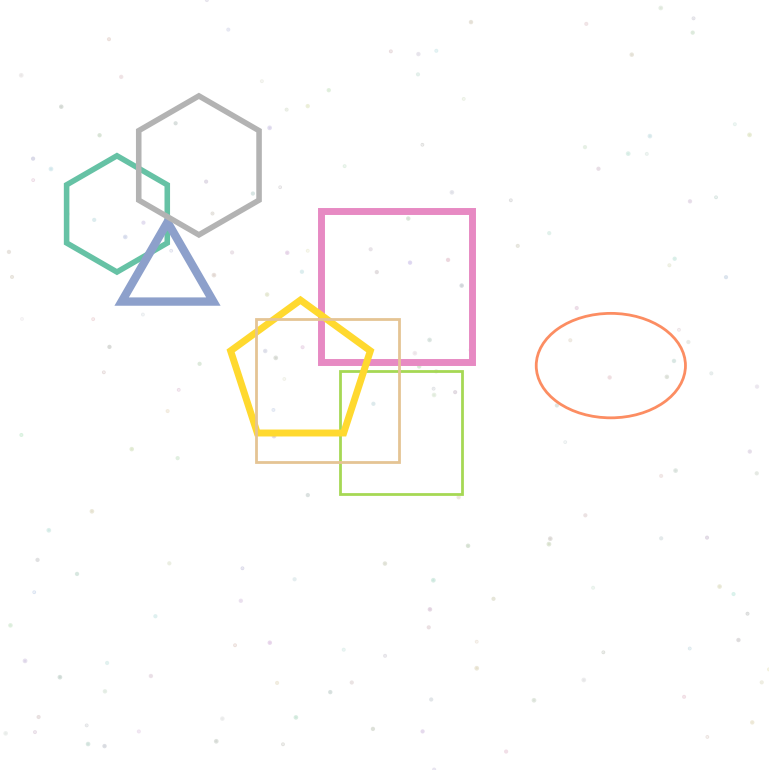[{"shape": "hexagon", "thickness": 2, "radius": 0.38, "center": [0.152, 0.722]}, {"shape": "oval", "thickness": 1, "radius": 0.48, "center": [0.793, 0.525]}, {"shape": "triangle", "thickness": 3, "radius": 0.34, "center": [0.218, 0.643]}, {"shape": "square", "thickness": 2.5, "radius": 0.49, "center": [0.515, 0.628]}, {"shape": "square", "thickness": 1, "radius": 0.4, "center": [0.521, 0.439]}, {"shape": "pentagon", "thickness": 2.5, "radius": 0.48, "center": [0.39, 0.515]}, {"shape": "square", "thickness": 1, "radius": 0.47, "center": [0.425, 0.493]}, {"shape": "hexagon", "thickness": 2, "radius": 0.45, "center": [0.258, 0.785]}]